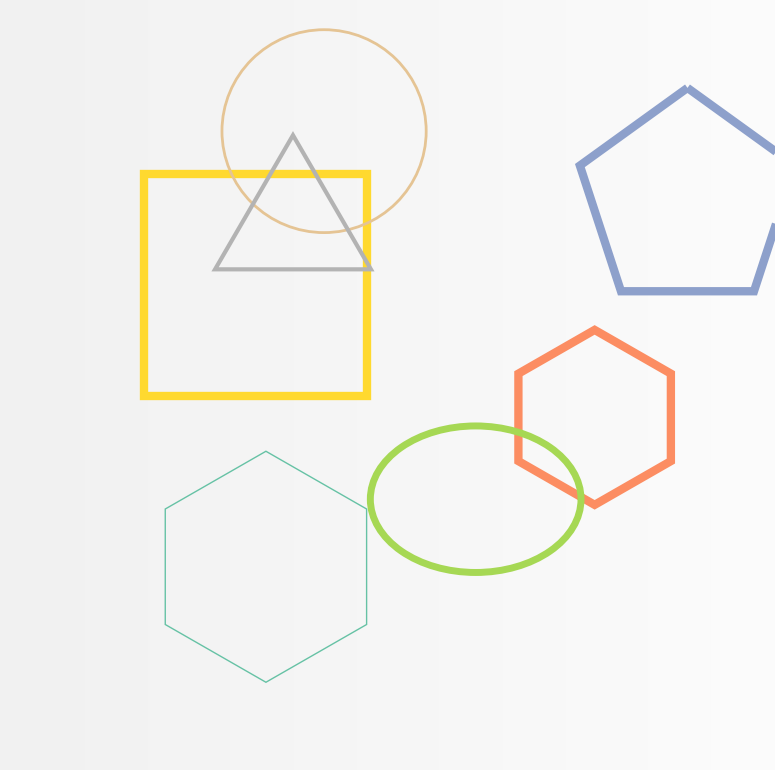[{"shape": "hexagon", "thickness": 0.5, "radius": 0.75, "center": [0.343, 0.264]}, {"shape": "hexagon", "thickness": 3, "radius": 0.57, "center": [0.767, 0.458]}, {"shape": "pentagon", "thickness": 3, "radius": 0.73, "center": [0.887, 0.74]}, {"shape": "oval", "thickness": 2.5, "radius": 0.68, "center": [0.614, 0.352]}, {"shape": "square", "thickness": 3, "radius": 0.72, "center": [0.329, 0.63]}, {"shape": "circle", "thickness": 1, "radius": 0.66, "center": [0.418, 0.83]}, {"shape": "triangle", "thickness": 1.5, "radius": 0.58, "center": [0.378, 0.708]}]